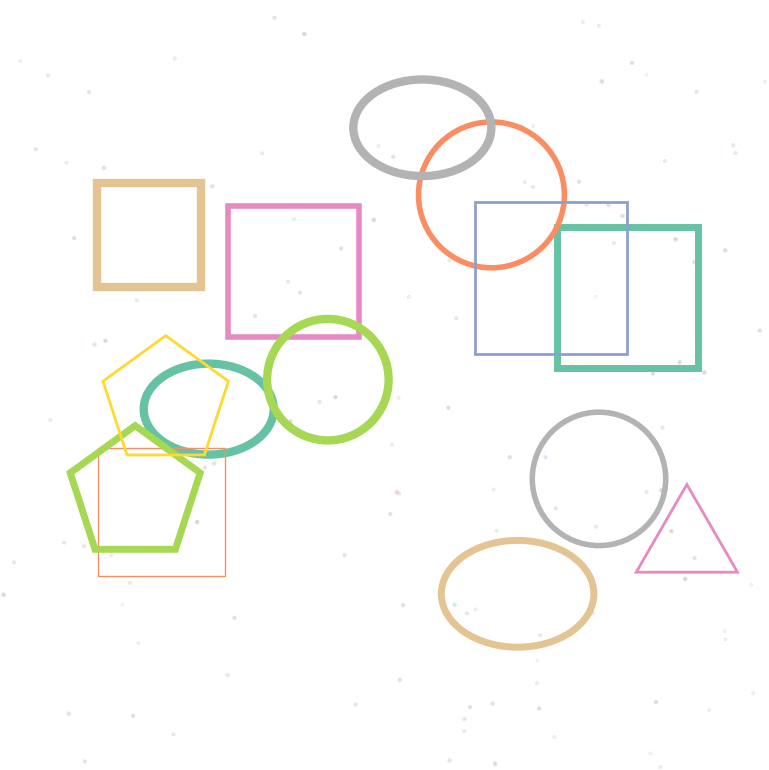[{"shape": "square", "thickness": 2.5, "radius": 0.46, "center": [0.815, 0.614]}, {"shape": "oval", "thickness": 3, "radius": 0.42, "center": [0.271, 0.469]}, {"shape": "square", "thickness": 0.5, "radius": 0.41, "center": [0.21, 0.335]}, {"shape": "circle", "thickness": 2, "radius": 0.47, "center": [0.638, 0.747]}, {"shape": "square", "thickness": 1, "radius": 0.49, "center": [0.716, 0.639]}, {"shape": "square", "thickness": 2, "radius": 0.42, "center": [0.381, 0.647]}, {"shape": "triangle", "thickness": 1, "radius": 0.38, "center": [0.892, 0.295]}, {"shape": "pentagon", "thickness": 2.5, "radius": 0.44, "center": [0.176, 0.358]}, {"shape": "circle", "thickness": 3, "radius": 0.39, "center": [0.426, 0.507]}, {"shape": "pentagon", "thickness": 1, "radius": 0.43, "center": [0.215, 0.478]}, {"shape": "square", "thickness": 3, "radius": 0.34, "center": [0.193, 0.695]}, {"shape": "oval", "thickness": 2.5, "radius": 0.5, "center": [0.672, 0.229]}, {"shape": "circle", "thickness": 2, "radius": 0.43, "center": [0.778, 0.378]}, {"shape": "oval", "thickness": 3, "radius": 0.45, "center": [0.548, 0.834]}]